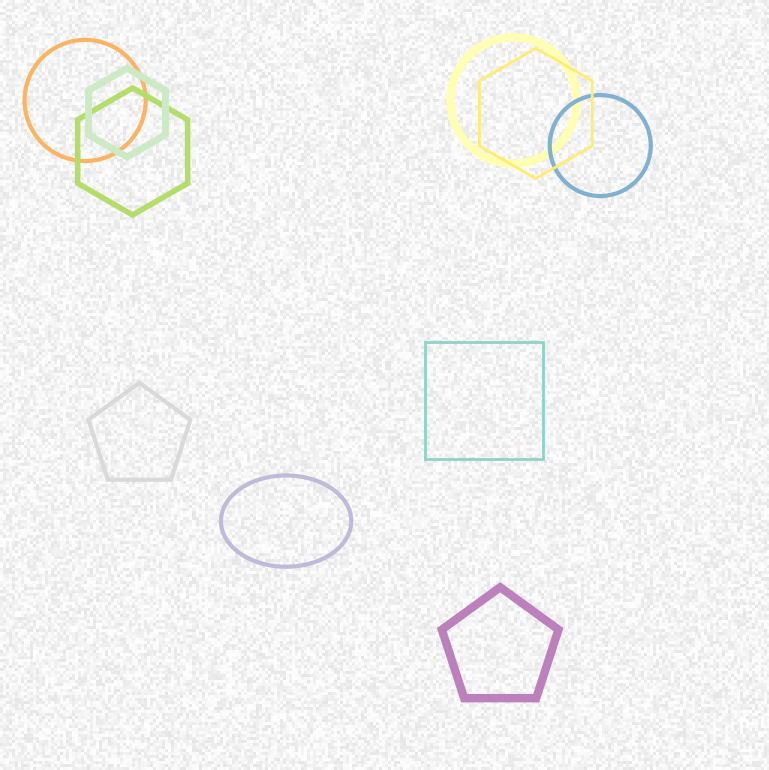[{"shape": "square", "thickness": 1, "radius": 0.38, "center": [0.628, 0.48]}, {"shape": "circle", "thickness": 3, "radius": 0.41, "center": [0.667, 0.869]}, {"shape": "oval", "thickness": 1.5, "radius": 0.42, "center": [0.372, 0.323]}, {"shape": "circle", "thickness": 1.5, "radius": 0.33, "center": [0.78, 0.811]}, {"shape": "circle", "thickness": 1.5, "radius": 0.39, "center": [0.111, 0.87]}, {"shape": "hexagon", "thickness": 2, "radius": 0.41, "center": [0.172, 0.803]}, {"shape": "pentagon", "thickness": 1.5, "radius": 0.35, "center": [0.181, 0.433]}, {"shape": "pentagon", "thickness": 3, "radius": 0.4, "center": [0.65, 0.158]}, {"shape": "hexagon", "thickness": 2.5, "radius": 0.29, "center": [0.165, 0.854]}, {"shape": "hexagon", "thickness": 1, "radius": 0.42, "center": [0.696, 0.853]}]